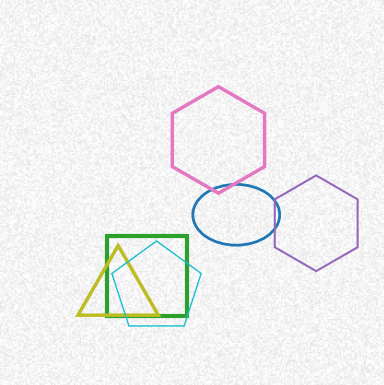[{"shape": "oval", "thickness": 2, "radius": 0.56, "center": [0.614, 0.442]}, {"shape": "square", "thickness": 3, "radius": 0.52, "center": [0.382, 0.283]}, {"shape": "hexagon", "thickness": 1.5, "radius": 0.62, "center": [0.821, 0.42]}, {"shape": "hexagon", "thickness": 2.5, "radius": 0.69, "center": [0.567, 0.637]}, {"shape": "triangle", "thickness": 2.5, "radius": 0.6, "center": [0.307, 0.242]}, {"shape": "pentagon", "thickness": 1, "radius": 0.61, "center": [0.407, 0.252]}]